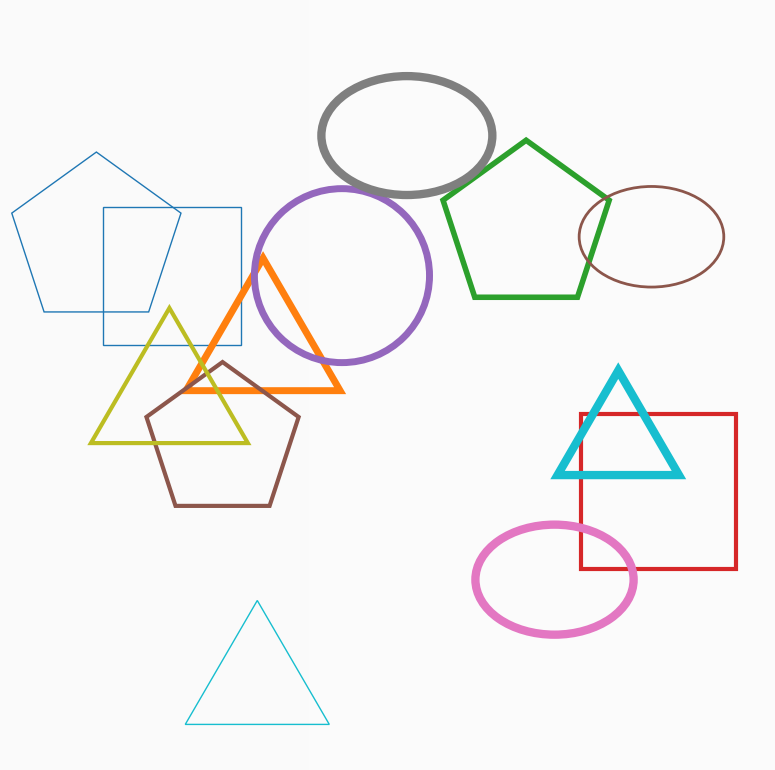[{"shape": "pentagon", "thickness": 0.5, "radius": 0.57, "center": [0.124, 0.688]}, {"shape": "square", "thickness": 0.5, "radius": 0.45, "center": [0.222, 0.641]}, {"shape": "triangle", "thickness": 2.5, "radius": 0.57, "center": [0.339, 0.55]}, {"shape": "pentagon", "thickness": 2, "radius": 0.56, "center": [0.679, 0.705]}, {"shape": "square", "thickness": 1.5, "radius": 0.5, "center": [0.85, 0.361]}, {"shape": "circle", "thickness": 2.5, "radius": 0.56, "center": [0.441, 0.642]}, {"shape": "oval", "thickness": 1, "radius": 0.47, "center": [0.841, 0.693]}, {"shape": "pentagon", "thickness": 1.5, "radius": 0.52, "center": [0.287, 0.427]}, {"shape": "oval", "thickness": 3, "radius": 0.51, "center": [0.716, 0.247]}, {"shape": "oval", "thickness": 3, "radius": 0.55, "center": [0.525, 0.824]}, {"shape": "triangle", "thickness": 1.5, "radius": 0.58, "center": [0.219, 0.483]}, {"shape": "triangle", "thickness": 0.5, "radius": 0.54, "center": [0.332, 0.113]}, {"shape": "triangle", "thickness": 3, "radius": 0.45, "center": [0.798, 0.428]}]